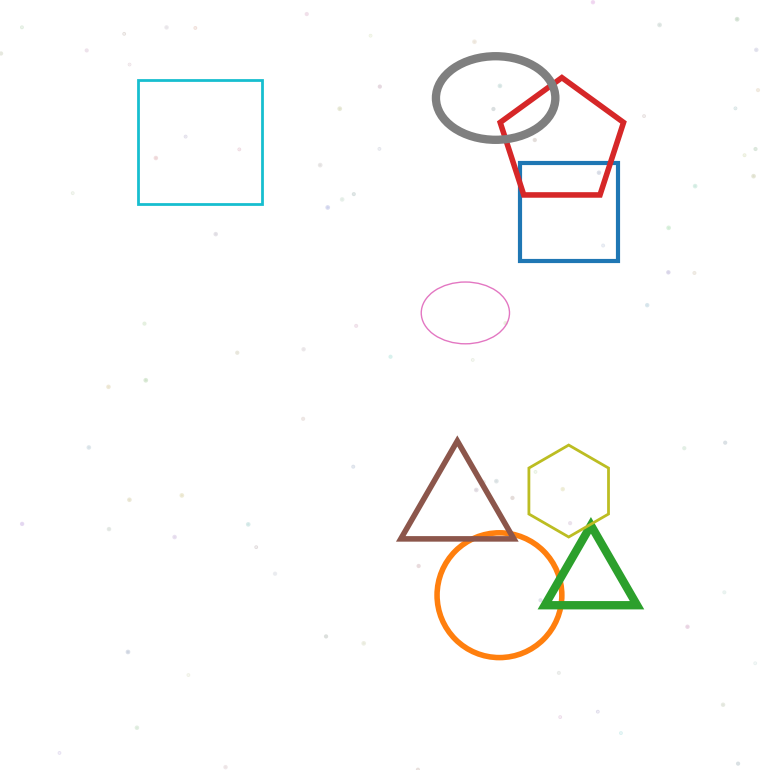[{"shape": "square", "thickness": 1.5, "radius": 0.32, "center": [0.739, 0.724]}, {"shape": "circle", "thickness": 2, "radius": 0.41, "center": [0.649, 0.227]}, {"shape": "triangle", "thickness": 3, "radius": 0.35, "center": [0.767, 0.249]}, {"shape": "pentagon", "thickness": 2, "radius": 0.42, "center": [0.73, 0.815]}, {"shape": "triangle", "thickness": 2, "radius": 0.42, "center": [0.594, 0.343]}, {"shape": "oval", "thickness": 0.5, "radius": 0.29, "center": [0.604, 0.594]}, {"shape": "oval", "thickness": 3, "radius": 0.39, "center": [0.644, 0.873]}, {"shape": "hexagon", "thickness": 1, "radius": 0.3, "center": [0.739, 0.362]}, {"shape": "square", "thickness": 1, "radius": 0.4, "center": [0.26, 0.816]}]